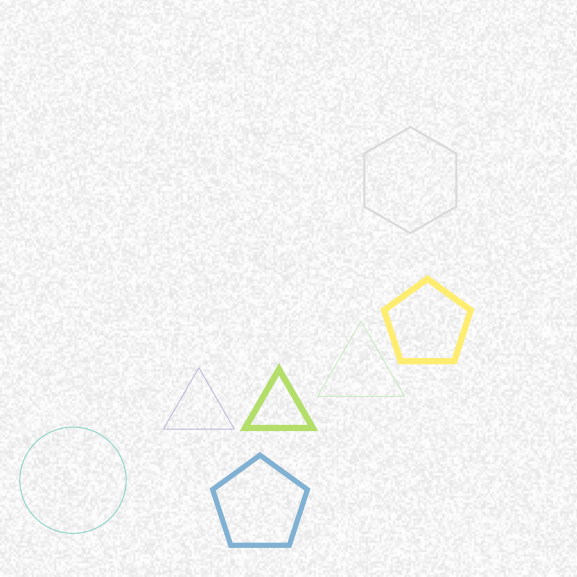[{"shape": "circle", "thickness": 0.5, "radius": 0.46, "center": [0.126, 0.168]}, {"shape": "triangle", "thickness": 0.5, "radius": 0.36, "center": [0.344, 0.291]}, {"shape": "pentagon", "thickness": 2.5, "radius": 0.43, "center": [0.45, 0.125]}, {"shape": "triangle", "thickness": 3, "radius": 0.34, "center": [0.483, 0.292]}, {"shape": "hexagon", "thickness": 1, "radius": 0.46, "center": [0.711, 0.687]}, {"shape": "triangle", "thickness": 0.5, "radius": 0.43, "center": [0.625, 0.356]}, {"shape": "pentagon", "thickness": 3, "radius": 0.39, "center": [0.74, 0.438]}]